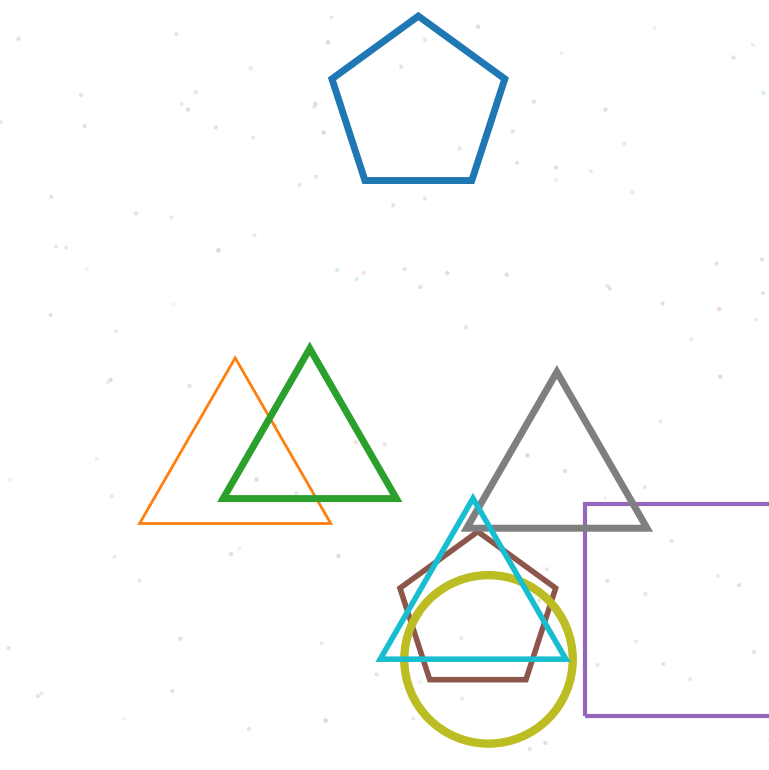[{"shape": "pentagon", "thickness": 2.5, "radius": 0.59, "center": [0.543, 0.861]}, {"shape": "triangle", "thickness": 1, "radius": 0.72, "center": [0.305, 0.392]}, {"shape": "triangle", "thickness": 2.5, "radius": 0.65, "center": [0.402, 0.417]}, {"shape": "square", "thickness": 1.5, "radius": 0.69, "center": [0.897, 0.208]}, {"shape": "pentagon", "thickness": 2, "radius": 0.53, "center": [0.621, 0.203]}, {"shape": "triangle", "thickness": 2.5, "radius": 0.68, "center": [0.723, 0.382]}, {"shape": "circle", "thickness": 3, "radius": 0.55, "center": [0.634, 0.144]}, {"shape": "triangle", "thickness": 2, "radius": 0.7, "center": [0.614, 0.214]}]